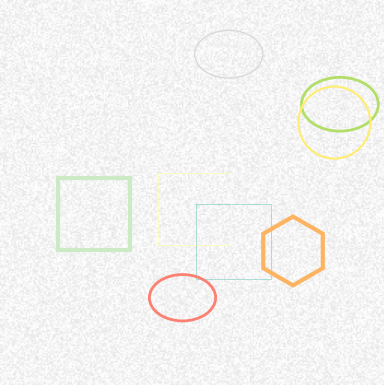[{"shape": "square", "thickness": 0.5, "radius": 0.49, "center": [0.606, 0.372]}, {"shape": "square", "thickness": 0.5, "radius": 0.47, "center": [0.505, 0.457]}, {"shape": "oval", "thickness": 2, "radius": 0.43, "center": [0.474, 0.227]}, {"shape": "hexagon", "thickness": 3, "radius": 0.45, "center": [0.761, 0.348]}, {"shape": "oval", "thickness": 2, "radius": 0.5, "center": [0.883, 0.729]}, {"shape": "oval", "thickness": 1, "radius": 0.44, "center": [0.594, 0.859]}, {"shape": "square", "thickness": 3, "radius": 0.47, "center": [0.244, 0.445]}, {"shape": "circle", "thickness": 1.5, "radius": 0.47, "center": [0.869, 0.682]}]